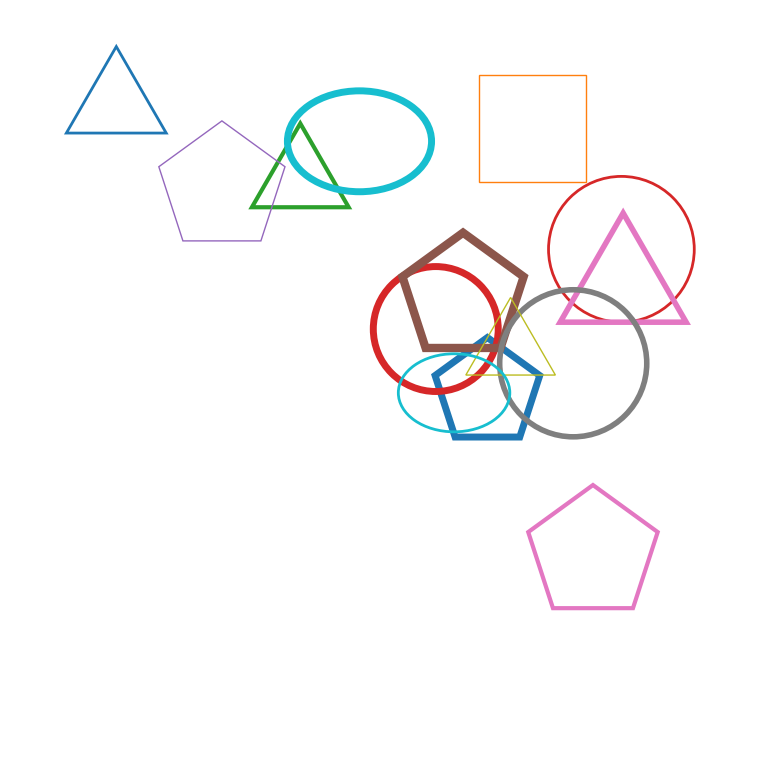[{"shape": "pentagon", "thickness": 2.5, "radius": 0.36, "center": [0.633, 0.49]}, {"shape": "triangle", "thickness": 1, "radius": 0.37, "center": [0.151, 0.865]}, {"shape": "square", "thickness": 0.5, "radius": 0.35, "center": [0.692, 0.834]}, {"shape": "triangle", "thickness": 1.5, "radius": 0.36, "center": [0.39, 0.767]}, {"shape": "circle", "thickness": 1, "radius": 0.47, "center": [0.807, 0.676]}, {"shape": "circle", "thickness": 2.5, "radius": 0.41, "center": [0.566, 0.573]}, {"shape": "pentagon", "thickness": 0.5, "radius": 0.43, "center": [0.288, 0.757]}, {"shape": "pentagon", "thickness": 3, "radius": 0.41, "center": [0.601, 0.615]}, {"shape": "triangle", "thickness": 2, "radius": 0.47, "center": [0.809, 0.629]}, {"shape": "pentagon", "thickness": 1.5, "radius": 0.44, "center": [0.77, 0.282]}, {"shape": "circle", "thickness": 2, "radius": 0.48, "center": [0.744, 0.528]}, {"shape": "triangle", "thickness": 0.5, "radius": 0.34, "center": [0.663, 0.546]}, {"shape": "oval", "thickness": 1, "radius": 0.36, "center": [0.59, 0.49]}, {"shape": "oval", "thickness": 2.5, "radius": 0.47, "center": [0.467, 0.817]}]